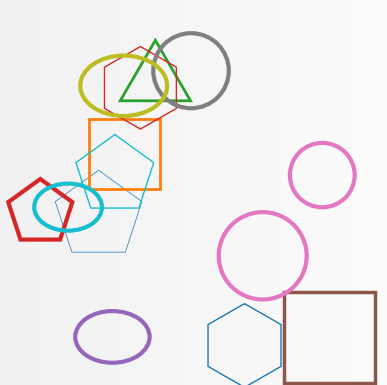[{"shape": "hexagon", "thickness": 1, "radius": 0.54, "center": [0.631, 0.103]}, {"shape": "pentagon", "thickness": 0.5, "radius": 0.59, "center": [0.254, 0.44]}, {"shape": "square", "thickness": 2, "radius": 0.46, "center": [0.321, 0.601]}, {"shape": "triangle", "thickness": 2, "radius": 0.52, "center": [0.401, 0.791]}, {"shape": "pentagon", "thickness": 3, "radius": 0.43, "center": [0.104, 0.448]}, {"shape": "hexagon", "thickness": 1, "radius": 0.54, "center": [0.362, 0.772]}, {"shape": "oval", "thickness": 3, "radius": 0.48, "center": [0.29, 0.125]}, {"shape": "square", "thickness": 2.5, "radius": 0.59, "center": [0.851, 0.124]}, {"shape": "circle", "thickness": 3, "radius": 0.57, "center": [0.678, 0.336]}, {"shape": "circle", "thickness": 3, "radius": 0.42, "center": [0.832, 0.545]}, {"shape": "circle", "thickness": 3, "radius": 0.49, "center": [0.493, 0.816]}, {"shape": "oval", "thickness": 3, "radius": 0.56, "center": [0.319, 0.777]}, {"shape": "pentagon", "thickness": 1, "radius": 0.53, "center": [0.296, 0.545]}, {"shape": "oval", "thickness": 3, "radius": 0.44, "center": [0.176, 0.462]}]